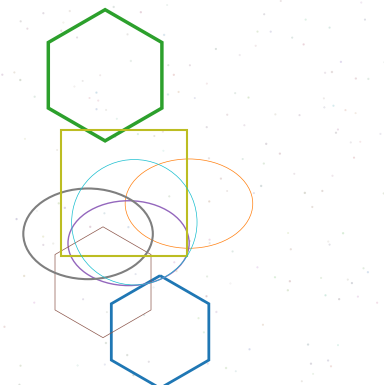[{"shape": "hexagon", "thickness": 2, "radius": 0.73, "center": [0.416, 0.138]}, {"shape": "oval", "thickness": 0.5, "radius": 0.83, "center": [0.491, 0.471]}, {"shape": "hexagon", "thickness": 2.5, "radius": 0.85, "center": [0.273, 0.804]}, {"shape": "oval", "thickness": 1, "radius": 0.79, "center": [0.334, 0.368]}, {"shape": "hexagon", "thickness": 0.5, "radius": 0.72, "center": [0.268, 0.267]}, {"shape": "oval", "thickness": 1.5, "radius": 0.84, "center": [0.229, 0.393]}, {"shape": "square", "thickness": 1.5, "radius": 0.82, "center": [0.323, 0.499]}, {"shape": "circle", "thickness": 0.5, "radius": 0.81, "center": [0.349, 0.423]}]